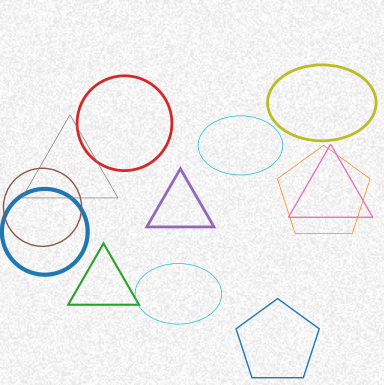[{"shape": "circle", "thickness": 3, "radius": 0.56, "center": [0.116, 0.398]}, {"shape": "pentagon", "thickness": 1, "radius": 0.57, "center": [0.721, 0.111]}, {"shape": "pentagon", "thickness": 0.5, "radius": 0.63, "center": [0.841, 0.496]}, {"shape": "triangle", "thickness": 1.5, "radius": 0.53, "center": [0.269, 0.262]}, {"shape": "circle", "thickness": 2, "radius": 0.62, "center": [0.323, 0.68]}, {"shape": "triangle", "thickness": 2, "radius": 0.5, "center": [0.469, 0.461]}, {"shape": "circle", "thickness": 1, "radius": 0.51, "center": [0.11, 0.462]}, {"shape": "triangle", "thickness": 1, "radius": 0.63, "center": [0.859, 0.499]}, {"shape": "triangle", "thickness": 0.5, "radius": 0.72, "center": [0.182, 0.558]}, {"shape": "oval", "thickness": 2, "radius": 0.7, "center": [0.836, 0.733]}, {"shape": "oval", "thickness": 0.5, "radius": 0.56, "center": [0.463, 0.237]}, {"shape": "oval", "thickness": 0.5, "radius": 0.55, "center": [0.624, 0.622]}]